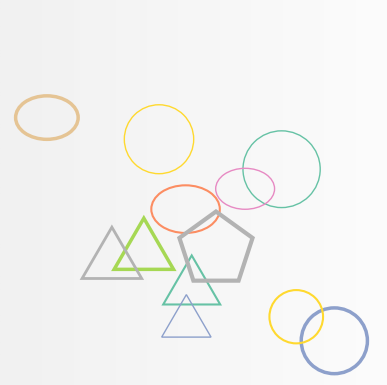[{"shape": "circle", "thickness": 1, "radius": 0.5, "center": [0.727, 0.561]}, {"shape": "triangle", "thickness": 1.5, "radius": 0.42, "center": [0.495, 0.252]}, {"shape": "oval", "thickness": 1.5, "radius": 0.44, "center": [0.479, 0.457]}, {"shape": "triangle", "thickness": 1, "radius": 0.37, "center": [0.481, 0.161]}, {"shape": "circle", "thickness": 2.5, "radius": 0.43, "center": [0.863, 0.115]}, {"shape": "oval", "thickness": 1, "radius": 0.38, "center": [0.633, 0.51]}, {"shape": "triangle", "thickness": 2.5, "radius": 0.44, "center": [0.371, 0.345]}, {"shape": "circle", "thickness": 1.5, "radius": 0.35, "center": [0.765, 0.177]}, {"shape": "circle", "thickness": 1, "radius": 0.45, "center": [0.41, 0.638]}, {"shape": "oval", "thickness": 2.5, "radius": 0.4, "center": [0.121, 0.695]}, {"shape": "pentagon", "thickness": 3, "radius": 0.5, "center": [0.557, 0.351]}, {"shape": "triangle", "thickness": 2, "radius": 0.44, "center": [0.289, 0.321]}]